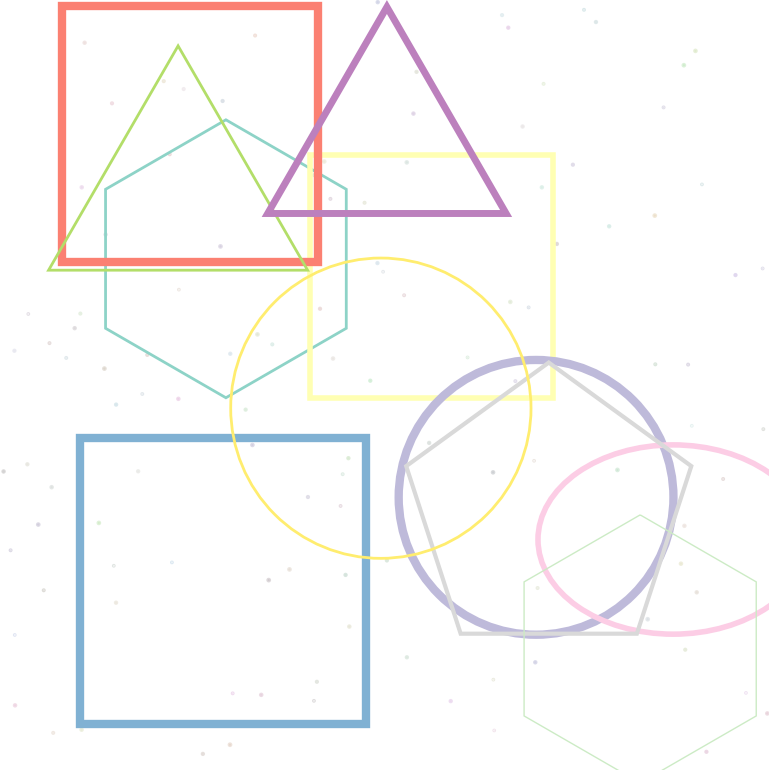[{"shape": "hexagon", "thickness": 1, "radius": 0.9, "center": [0.293, 0.664]}, {"shape": "square", "thickness": 2, "radius": 0.79, "center": [0.561, 0.64]}, {"shape": "circle", "thickness": 3, "radius": 0.89, "center": [0.696, 0.354]}, {"shape": "square", "thickness": 3, "radius": 0.83, "center": [0.246, 0.826]}, {"shape": "square", "thickness": 3, "radius": 0.93, "center": [0.289, 0.245]}, {"shape": "triangle", "thickness": 1, "radius": 0.97, "center": [0.231, 0.746]}, {"shape": "oval", "thickness": 2, "radius": 0.88, "center": [0.874, 0.299]}, {"shape": "pentagon", "thickness": 1.5, "radius": 0.97, "center": [0.713, 0.334]}, {"shape": "triangle", "thickness": 2.5, "radius": 0.89, "center": [0.502, 0.812]}, {"shape": "hexagon", "thickness": 0.5, "radius": 0.87, "center": [0.831, 0.157]}, {"shape": "circle", "thickness": 1, "radius": 0.98, "center": [0.495, 0.47]}]